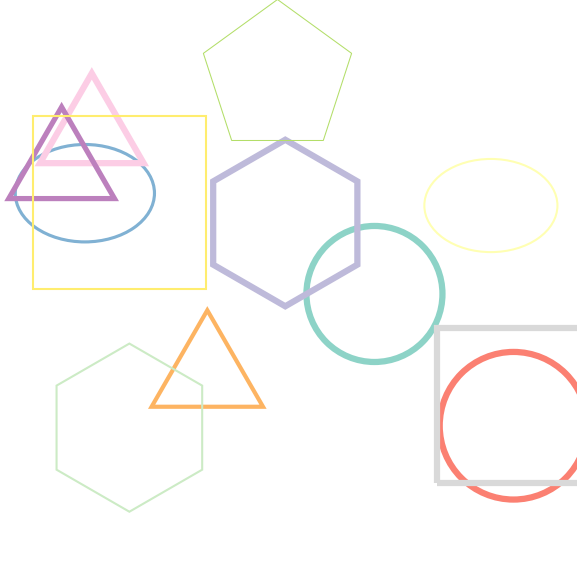[{"shape": "circle", "thickness": 3, "radius": 0.59, "center": [0.648, 0.49]}, {"shape": "oval", "thickness": 1, "radius": 0.58, "center": [0.85, 0.643]}, {"shape": "hexagon", "thickness": 3, "radius": 0.72, "center": [0.494, 0.613]}, {"shape": "circle", "thickness": 3, "radius": 0.64, "center": [0.889, 0.262]}, {"shape": "oval", "thickness": 1.5, "radius": 0.6, "center": [0.147, 0.665]}, {"shape": "triangle", "thickness": 2, "radius": 0.56, "center": [0.359, 0.35]}, {"shape": "pentagon", "thickness": 0.5, "radius": 0.67, "center": [0.48, 0.865]}, {"shape": "triangle", "thickness": 3, "radius": 0.52, "center": [0.159, 0.768]}, {"shape": "square", "thickness": 3, "radius": 0.67, "center": [0.891, 0.297]}, {"shape": "triangle", "thickness": 2.5, "radius": 0.53, "center": [0.107, 0.708]}, {"shape": "hexagon", "thickness": 1, "radius": 0.73, "center": [0.224, 0.259]}, {"shape": "square", "thickness": 1, "radius": 0.75, "center": [0.207, 0.648]}]